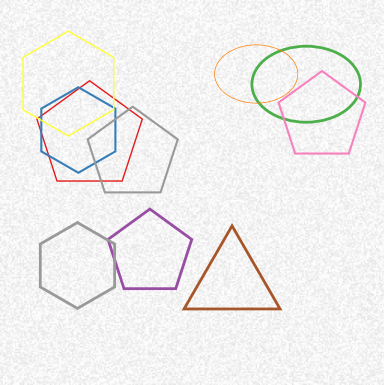[{"shape": "pentagon", "thickness": 1, "radius": 0.72, "center": [0.233, 0.646]}, {"shape": "hexagon", "thickness": 1.5, "radius": 0.56, "center": [0.204, 0.662]}, {"shape": "oval", "thickness": 2, "radius": 0.71, "center": [0.795, 0.781]}, {"shape": "pentagon", "thickness": 2, "radius": 0.57, "center": [0.389, 0.343]}, {"shape": "oval", "thickness": 0.5, "radius": 0.54, "center": [0.665, 0.808]}, {"shape": "hexagon", "thickness": 1, "radius": 0.68, "center": [0.178, 0.783]}, {"shape": "triangle", "thickness": 2, "radius": 0.72, "center": [0.603, 0.269]}, {"shape": "pentagon", "thickness": 1.5, "radius": 0.59, "center": [0.836, 0.697]}, {"shape": "hexagon", "thickness": 2, "radius": 0.56, "center": [0.201, 0.31]}, {"shape": "pentagon", "thickness": 1.5, "radius": 0.62, "center": [0.345, 0.6]}]